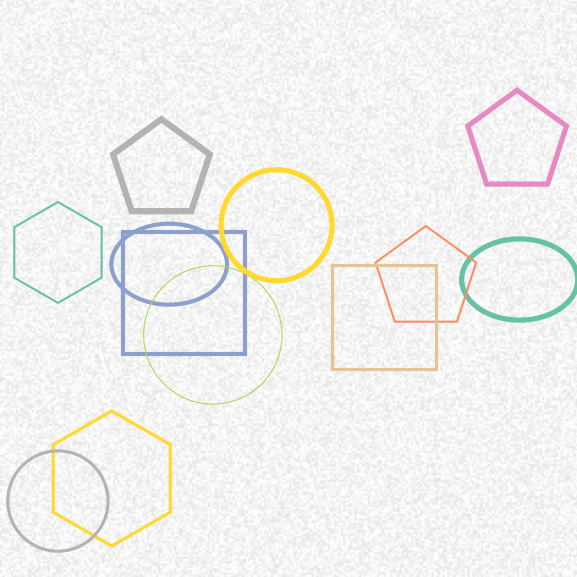[{"shape": "hexagon", "thickness": 1, "radius": 0.44, "center": [0.1, 0.562]}, {"shape": "oval", "thickness": 2.5, "radius": 0.5, "center": [0.9, 0.515]}, {"shape": "pentagon", "thickness": 1, "radius": 0.46, "center": [0.737, 0.516]}, {"shape": "square", "thickness": 2, "radius": 0.53, "center": [0.319, 0.491]}, {"shape": "oval", "thickness": 2, "radius": 0.5, "center": [0.293, 0.542]}, {"shape": "pentagon", "thickness": 2.5, "radius": 0.45, "center": [0.895, 0.753]}, {"shape": "circle", "thickness": 0.5, "radius": 0.6, "center": [0.369, 0.419]}, {"shape": "circle", "thickness": 2.5, "radius": 0.48, "center": [0.479, 0.609]}, {"shape": "hexagon", "thickness": 1.5, "radius": 0.58, "center": [0.194, 0.171]}, {"shape": "square", "thickness": 1.5, "radius": 0.45, "center": [0.665, 0.45]}, {"shape": "pentagon", "thickness": 3, "radius": 0.44, "center": [0.28, 0.705]}, {"shape": "circle", "thickness": 1.5, "radius": 0.43, "center": [0.1, 0.132]}]